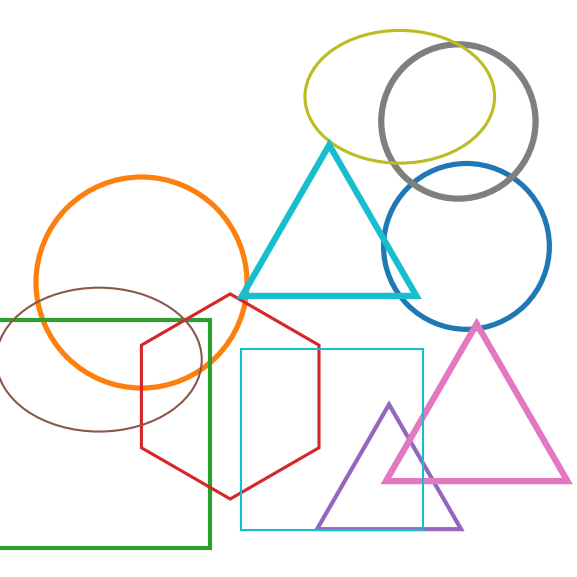[{"shape": "circle", "thickness": 2.5, "radius": 0.72, "center": [0.808, 0.572]}, {"shape": "circle", "thickness": 2.5, "radius": 0.91, "center": [0.245, 0.51]}, {"shape": "square", "thickness": 2, "radius": 0.99, "center": [0.166, 0.248]}, {"shape": "hexagon", "thickness": 1.5, "radius": 0.89, "center": [0.399, 0.313]}, {"shape": "triangle", "thickness": 2, "radius": 0.72, "center": [0.674, 0.155]}, {"shape": "oval", "thickness": 1, "radius": 0.89, "center": [0.171, 0.376]}, {"shape": "triangle", "thickness": 3, "radius": 0.91, "center": [0.825, 0.257]}, {"shape": "circle", "thickness": 3, "radius": 0.67, "center": [0.794, 0.789]}, {"shape": "oval", "thickness": 1.5, "radius": 0.82, "center": [0.692, 0.832]}, {"shape": "square", "thickness": 1, "radius": 0.78, "center": [0.575, 0.238]}, {"shape": "triangle", "thickness": 3, "radius": 0.87, "center": [0.57, 0.574]}]